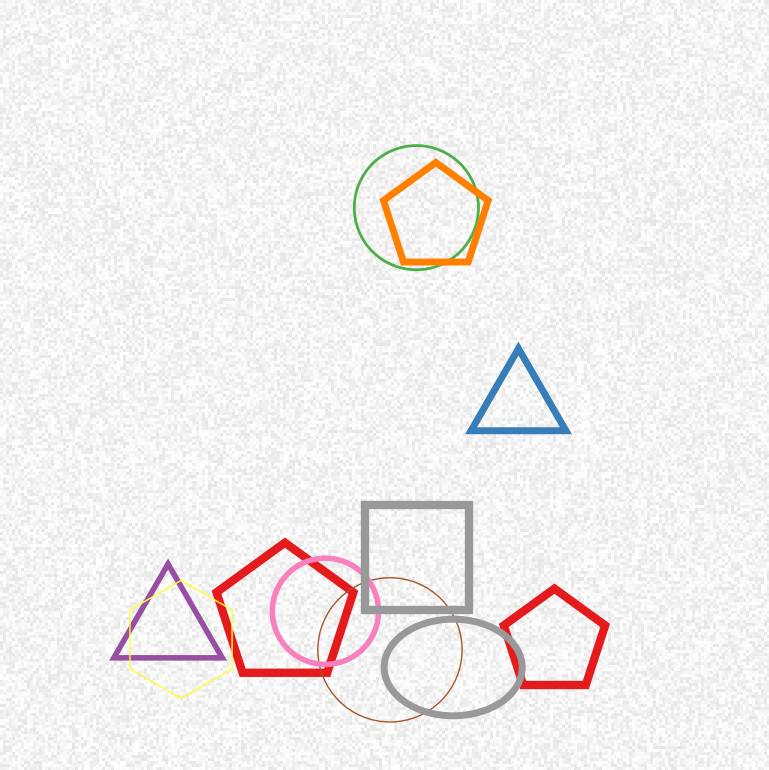[{"shape": "pentagon", "thickness": 3, "radius": 0.35, "center": [0.72, 0.166]}, {"shape": "pentagon", "thickness": 3, "radius": 0.47, "center": [0.37, 0.202]}, {"shape": "triangle", "thickness": 2.5, "radius": 0.36, "center": [0.673, 0.476]}, {"shape": "circle", "thickness": 1, "radius": 0.4, "center": [0.541, 0.73]}, {"shape": "triangle", "thickness": 2, "radius": 0.41, "center": [0.218, 0.186]}, {"shape": "pentagon", "thickness": 2.5, "radius": 0.36, "center": [0.566, 0.718]}, {"shape": "hexagon", "thickness": 0.5, "radius": 0.38, "center": [0.235, 0.17]}, {"shape": "circle", "thickness": 0.5, "radius": 0.47, "center": [0.506, 0.156]}, {"shape": "circle", "thickness": 2, "radius": 0.34, "center": [0.423, 0.206]}, {"shape": "square", "thickness": 3, "radius": 0.34, "center": [0.542, 0.276]}, {"shape": "oval", "thickness": 2.5, "radius": 0.45, "center": [0.589, 0.133]}]